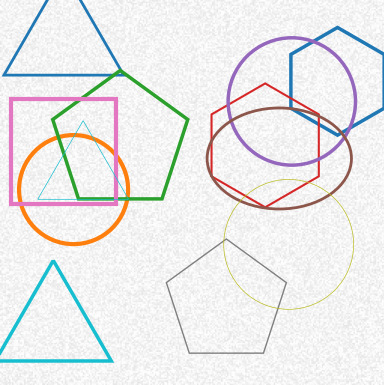[{"shape": "hexagon", "thickness": 2.5, "radius": 0.7, "center": [0.877, 0.789]}, {"shape": "triangle", "thickness": 2, "radius": 0.9, "center": [0.166, 0.895]}, {"shape": "circle", "thickness": 3, "radius": 0.71, "center": [0.191, 0.508]}, {"shape": "pentagon", "thickness": 2.5, "radius": 0.92, "center": [0.312, 0.633]}, {"shape": "hexagon", "thickness": 1.5, "radius": 0.8, "center": [0.689, 0.622]}, {"shape": "circle", "thickness": 2.5, "radius": 0.83, "center": [0.758, 0.736]}, {"shape": "oval", "thickness": 2, "radius": 0.94, "center": [0.725, 0.588]}, {"shape": "square", "thickness": 3, "radius": 0.68, "center": [0.164, 0.607]}, {"shape": "pentagon", "thickness": 1, "radius": 0.82, "center": [0.588, 0.215]}, {"shape": "circle", "thickness": 0.5, "radius": 0.84, "center": [0.75, 0.365]}, {"shape": "triangle", "thickness": 0.5, "radius": 0.68, "center": [0.216, 0.55]}, {"shape": "triangle", "thickness": 2.5, "radius": 0.87, "center": [0.138, 0.149]}]